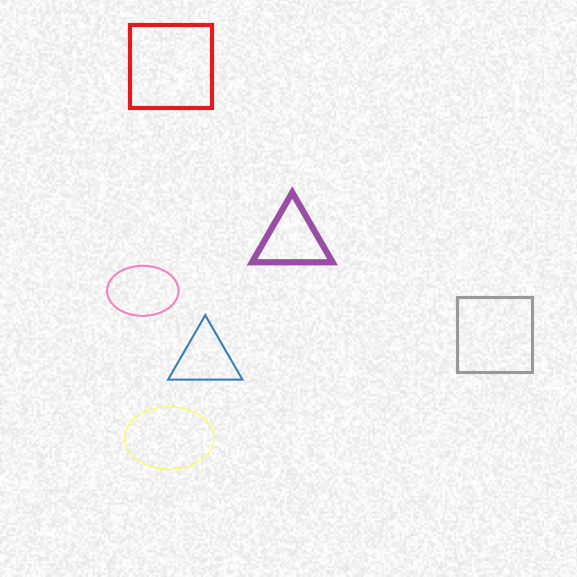[{"shape": "square", "thickness": 2, "radius": 0.36, "center": [0.297, 0.884]}, {"shape": "triangle", "thickness": 1, "radius": 0.37, "center": [0.355, 0.379]}, {"shape": "triangle", "thickness": 3, "radius": 0.4, "center": [0.506, 0.585]}, {"shape": "oval", "thickness": 0.5, "radius": 0.39, "center": [0.293, 0.241]}, {"shape": "oval", "thickness": 1, "radius": 0.31, "center": [0.247, 0.496]}, {"shape": "square", "thickness": 1.5, "radius": 0.32, "center": [0.856, 0.42]}]